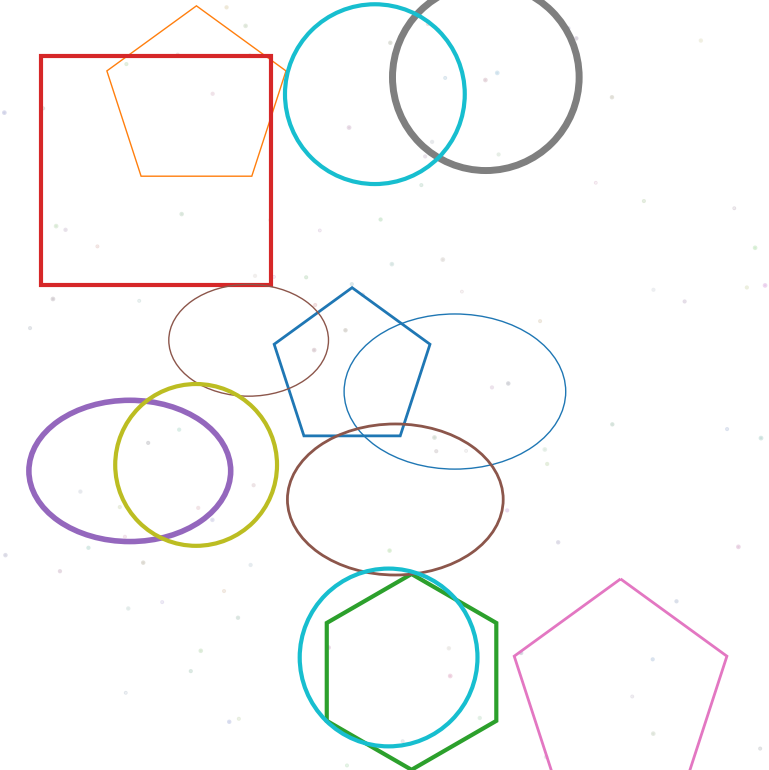[{"shape": "oval", "thickness": 0.5, "radius": 0.72, "center": [0.591, 0.492]}, {"shape": "pentagon", "thickness": 1, "radius": 0.53, "center": [0.457, 0.52]}, {"shape": "pentagon", "thickness": 0.5, "radius": 0.61, "center": [0.255, 0.87]}, {"shape": "hexagon", "thickness": 1.5, "radius": 0.64, "center": [0.534, 0.127]}, {"shape": "square", "thickness": 1.5, "radius": 0.75, "center": [0.202, 0.779]}, {"shape": "oval", "thickness": 2, "radius": 0.66, "center": [0.169, 0.388]}, {"shape": "oval", "thickness": 0.5, "radius": 0.52, "center": [0.323, 0.558]}, {"shape": "oval", "thickness": 1, "radius": 0.7, "center": [0.513, 0.351]}, {"shape": "pentagon", "thickness": 1, "radius": 0.73, "center": [0.806, 0.103]}, {"shape": "circle", "thickness": 2.5, "radius": 0.61, "center": [0.631, 0.9]}, {"shape": "circle", "thickness": 1.5, "radius": 0.53, "center": [0.255, 0.396]}, {"shape": "circle", "thickness": 1.5, "radius": 0.58, "center": [0.487, 0.878]}, {"shape": "circle", "thickness": 1.5, "radius": 0.58, "center": [0.505, 0.146]}]